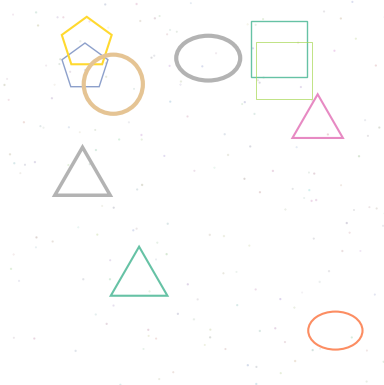[{"shape": "square", "thickness": 1, "radius": 0.36, "center": [0.725, 0.872]}, {"shape": "triangle", "thickness": 1.5, "radius": 0.42, "center": [0.361, 0.274]}, {"shape": "oval", "thickness": 1.5, "radius": 0.35, "center": [0.871, 0.141]}, {"shape": "pentagon", "thickness": 1, "radius": 0.31, "center": [0.221, 0.826]}, {"shape": "triangle", "thickness": 1.5, "radius": 0.38, "center": [0.825, 0.679]}, {"shape": "square", "thickness": 0.5, "radius": 0.37, "center": [0.738, 0.817]}, {"shape": "pentagon", "thickness": 1.5, "radius": 0.34, "center": [0.225, 0.888]}, {"shape": "circle", "thickness": 3, "radius": 0.38, "center": [0.294, 0.781]}, {"shape": "triangle", "thickness": 2.5, "radius": 0.42, "center": [0.214, 0.534]}, {"shape": "oval", "thickness": 3, "radius": 0.42, "center": [0.541, 0.849]}]